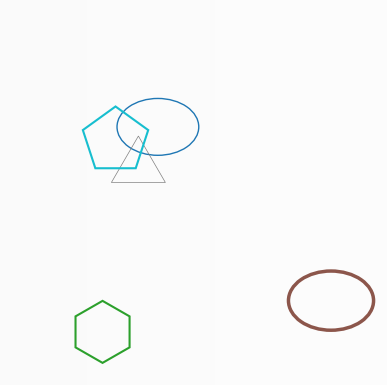[{"shape": "oval", "thickness": 1, "radius": 0.53, "center": [0.407, 0.67]}, {"shape": "hexagon", "thickness": 1.5, "radius": 0.4, "center": [0.265, 0.138]}, {"shape": "oval", "thickness": 2.5, "radius": 0.55, "center": [0.854, 0.219]}, {"shape": "triangle", "thickness": 0.5, "radius": 0.4, "center": [0.357, 0.566]}, {"shape": "pentagon", "thickness": 1.5, "radius": 0.44, "center": [0.298, 0.635]}]